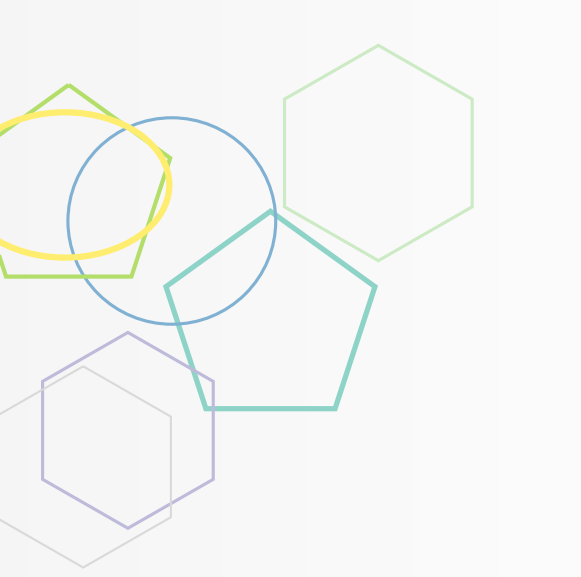[{"shape": "pentagon", "thickness": 2.5, "radius": 0.94, "center": [0.465, 0.444]}, {"shape": "hexagon", "thickness": 1.5, "radius": 0.85, "center": [0.22, 0.254]}, {"shape": "circle", "thickness": 1.5, "radius": 0.89, "center": [0.296, 0.616]}, {"shape": "pentagon", "thickness": 2, "radius": 0.92, "center": [0.118, 0.669]}, {"shape": "hexagon", "thickness": 1, "radius": 0.87, "center": [0.143, 0.191]}, {"shape": "hexagon", "thickness": 1.5, "radius": 0.93, "center": [0.651, 0.734]}, {"shape": "oval", "thickness": 3, "radius": 0.9, "center": [0.112, 0.679]}]